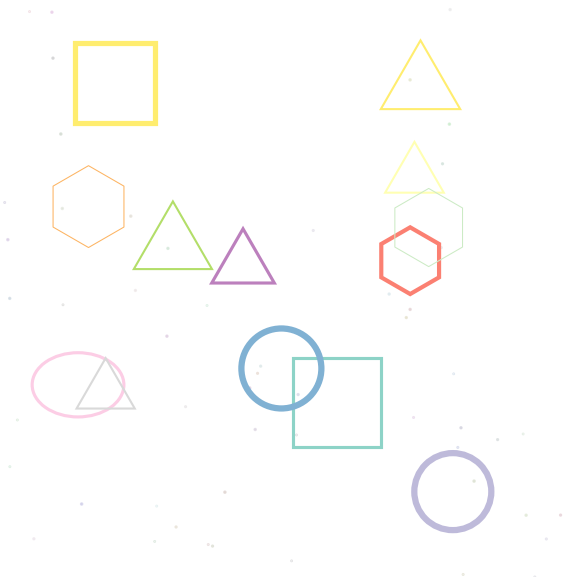[{"shape": "square", "thickness": 1.5, "radius": 0.38, "center": [0.584, 0.303]}, {"shape": "triangle", "thickness": 1, "radius": 0.29, "center": [0.718, 0.695]}, {"shape": "circle", "thickness": 3, "radius": 0.33, "center": [0.784, 0.148]}, {"shape": "hexagon", "thickness": 2, "radius": 0.29, "center": [0.71, 0.548]}, {"shape": "circle", "thickness": 3, "radius": 0.35, "center": [0.487, 0.361]}, {"shape": "hexagon", "thickness": 0.5, "radius": 0.35, "center": [0.153, 0.641]}, {"shape": "triangle", "thickness": 1, "radius": 0.39, "center": [0.299, 0.572]}, {"shape": "oval", "thickness": 1.5, "radius": 0.4, "center": [0.135, 0.333]}, {"shape": "triangle", "thickness": 1, "radius": 0.29, "center": [0.183, 0.321]}, {"shape": "triangle", "thickness": 1.5, "radius": 0.31, "center": [0.421, 0.54]}, {"shape": "hexagon", "thickness": 0.5, "radius": 0.34, "center": [0.742, 0.605]}, {"shape": "square", "thickness": 2.5, "radius": 0.35, "center": [0.199, 0.855]}, {"shape": "triangle", "thickness": 1, "radius": 0.4, "center": [0.728, 0.85]}]